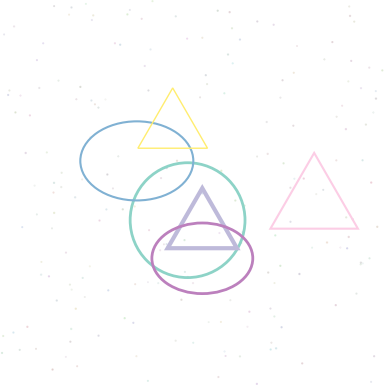[{"shape": "circle", "thickness": 2, "radius": 0.75, "center": [0.487, 0.428]}, {"shape": "triangle", "thickness": 3, "radius": 0.52, "center": [0.525, 0.407]}, {"shape": "oval", "thickness": 1.5, "radius": 0.73, "center": [0.355, 0.582]}, {"shape": "triangle", "thickness": 1.5, "radius": 0.66, "center": [0.816, 0.472]}, {"shape": "oval", "thickness": 2, "radius": 0.66, "center": [0.526, 0.329]}, {"shape": "triangle", "thickness": 1, "radius": 0.52, "center": [0.449, 0.667]}]